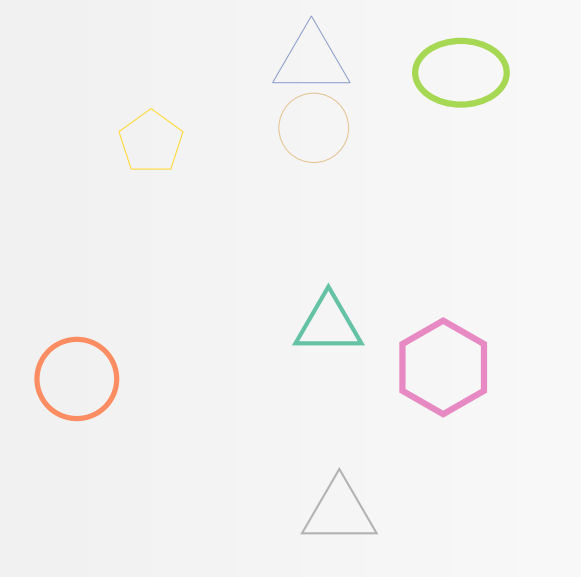[{"shape": "triangle", "thickness": 2, "radius": 0.33, "center": [0.565, 0.437]}, {"shape": "circle", "thickness": 2.5, "radius": 0.34, "center": [0.132, 0.343]}, {"shape": "triangle", "thickness": 0.5, "radius": 0.39, "center": [0.536, 0.894]}, {"shape": "hexagon", "thickness": 3, "radius": 0.4, "center": [0.763, 0.363]}, {"shape": "oval", "thickness": 3, "radius": 0.39, "center": [0.793, 0.873]}, {"shape": "pentagon", "thickness": 0.5, "radius": 0.29, "center": [0.26, 0.753]}, {"shape": "circle", "thickness": 0.5, "radius": 0.3, "center": [0.54, 0.778]}, {"shape": "triangle", "thickness": 1, "radius": 0.37, "center": [0.584, 0.113]}]